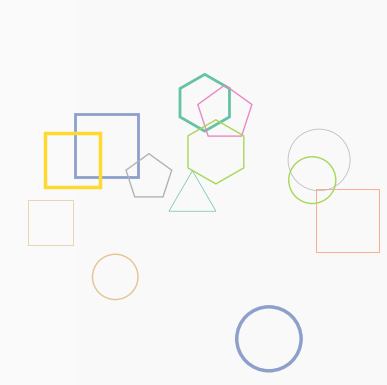[{"shape": "triangle", "thickness": 0.5, "radius": 0.35, "center": [0.497, 0.486]}, {"shape": "hexagon", "thickness": 2, "radius": 0.37, "center": [0.528, 0.733]}, {"shape": "square", "thickness": 0.5, "radius": 0.41, "center": [0.896, 0.427]}, {"shape": "circle", "thickness": 2.5, "radius": 0.42, "center": [0.694, 0.12]}, {"shape": "square", "thickness": 2, "radius": 0.41, "center": [0.275, 0.623]}, {"shape": "pentagon", "thickness": 1, "radius": 0.37, "center": [0.58, 0.706]}, {"shape": "hexagon", "thickness": 1, "radius": 0.42, "center": [0.557, 0.606]}, {"shape": "circle", "thickness": 1, "radius": 0.3, "center": [0.806, 0.532]}, {"shape": "square", "thickness": 2.5, "radius": 0.36, "center": [0.188, 0.584]}, {"shape": "square", "thickness": 0.5, "radius": 0.29, "center": [0.131, 0.423]}, {"shape": "circle", "thickness": 1, "radius": 0.29, "center": [0.297, 0.281]}, {"shape": "circle", "thickness": 0.5, "radius": 0.4, "center": [0.823, 0.585]}, {"shape": "pentagon", "thickness": 1, "radius": 0.31, "center": [0.384, 0.539]}]